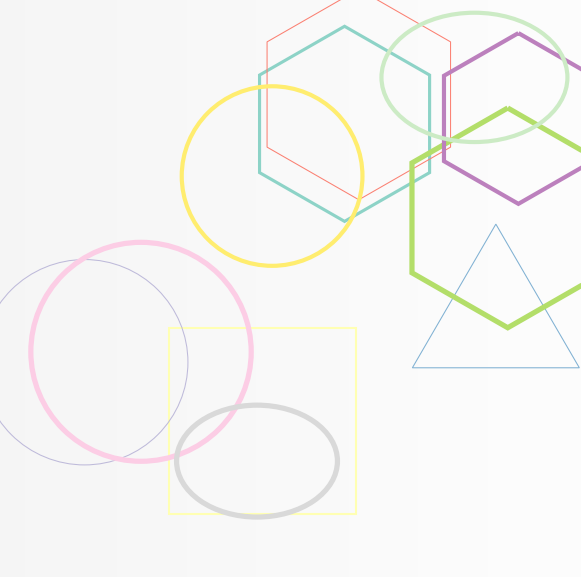[{"shape": "hexagon", "thickness": 1.5, "radius": 0.84, "center": [0.593, 0.785]}, {"shape": "square", "thickness": 1, "radius": 0.81, "center": [0.452, 0.27]}, {"shape": "circle", "thickness": 0.5, "radius": 0.89, "center": [0.146, 0.372]}, {"shape": "hexagon", "thickness": 0.5, "radius": 0.91, "center": [0.617, 0.835]}, {"shape": "triangle", "thickness": 0.5, "radius": 0.83, "center": [0.853, 0.445]}, {"shape": "hexagon", "thickness": 2.5, "radius": 0.95, "center": [0.874, 0.622]}, {"shape": "circle", "thickness": 2.5, "radius": 0.95, "center": [0.243, 0.39]}, {"shape": "oval", "thickness": 2.5, "radius": 0.69, "center": [0.442, 0.201]}, {"shape": "hexagon", "thickness": 2, "radius": 0.74, "center": [0.892, 0.794]}, {"shape": "oval", "thickness": 2, "radius": 0.8, "center": [0.816, 0.865]}, {"shape": "circle", "thickness": 2, "radius": 0.78, "center": [0.468, 0.694]}]